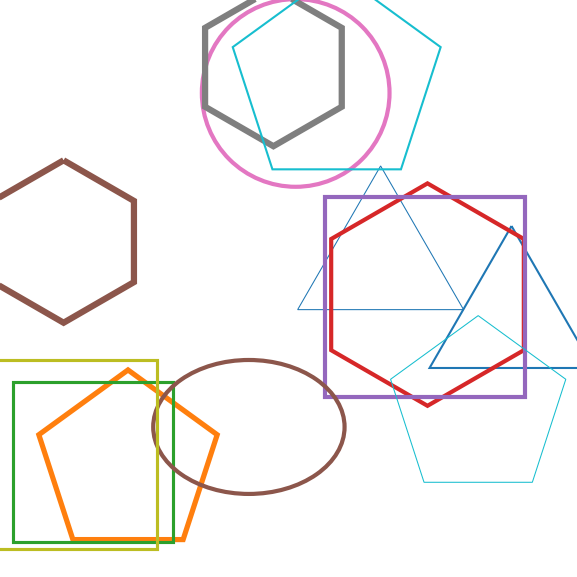[{"shape": "triangle", "thickness": 1, "radius": 0.82, "center": [0.886, 0.444]}, {"shape": "triangle", "thickness": 0.5, "radius": 0.83, "center": [0.659, 0.546]}, {"shape": "pentagon", "thickness": 2.5, "radius": 0.81, "center": [0.222, 0.196]}, {"shape": "square", "thickness": 1.5, "radius": 0.69, "center": [0.16, 0.199]}, {"shape": "hexagon", "thickness": 2, "radius": 0.96, "center": [0.74, 0.489]}, {"shape": "square", "thickness": 2, "radius": 0.87, "center": [0.735, 0.484]}, {"shape": "oval", "thickness": 2, "radius": 0.83, "center": [0.431, 0.26]}, {"shape": "hexagon", "thickness": 3, "radius": 0.7, "center": [0.11, 0.581]}, {"shape": "circle", "thickness": 2, "radius": 0.81, "center": [0.512, 0.838]}, {"shape": "hexagon", "thickness": 3, "radius": 0.68, "center": [0.473, 0.883]}, {"shape": "square", "thickness": 1.5, "radius": 0.82, "center": [0.109, 0.211]}, {"shape": "pentagon", "thickness": 1, "radius": 0.95, "center": [0.583, 0.859]}, {"shape": "pentagon", "thickness": 0.5, "radius": 0.8, "center": [0.828, 0.293]}]